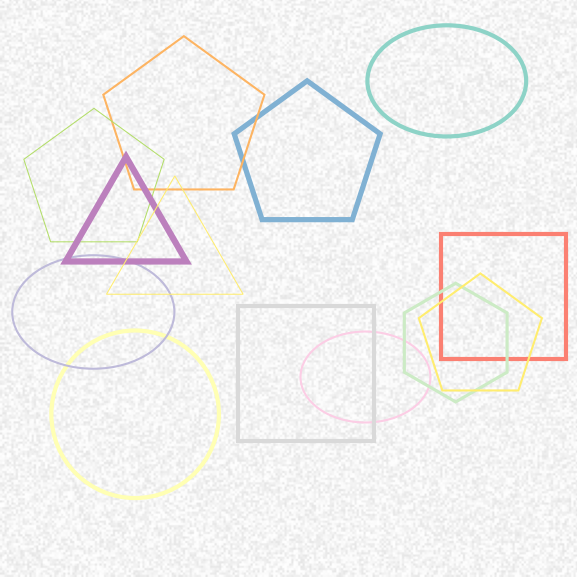[{"shape": "oval", "thickness": 2, "radius": 0.69, "center": [0.774, 0.859]}, {"shape": "circle", "thickness": 2, "radius": 0.73, "center": [0.234, 0.282]}, {"shape": "oval", "thickness": 1, "radius": 0.7, "center": [0.162, 0.459]}, {"shape": "square", "thickness": 2, "radius": 0.54, "center": [0.872, 0.486]}, {"shape": "pentagon", "thickness": 2.5, "radius": 0.66, "center": [0.532, 0.726]}, {"shape": "pentagon", "thickness": 1, "radius": 0.73, "center": [0.318, 0.79]}, {"shape": "pentagon", "thickness": 0.5, "radius": 0.64, "center": [0.163, 0.684]}, {"shape": "oval", "thickness": 1, "radius": 0.56, "center": [0.633, 0.346]}, {"shape": "square", "thickness": 2, "radius": 0.59, "center": [0.529, 0.352]}, {"shape": "triangle", "thickness": 3, "radius": 0.6, "center": [0.218, 0.607]}, {"shape": "hexagon", "thickness": 1.5, "radius": 0.51, "center": [0.789, 0.406]}, {"shape": "triangle", "thickness": 0.5, "radius": 0.68, "center": [0.303, 0.558]}, {"shape": "pentagon", "thickness": 1, "radius": 0.56, "center": [0.832, 0.414]}]